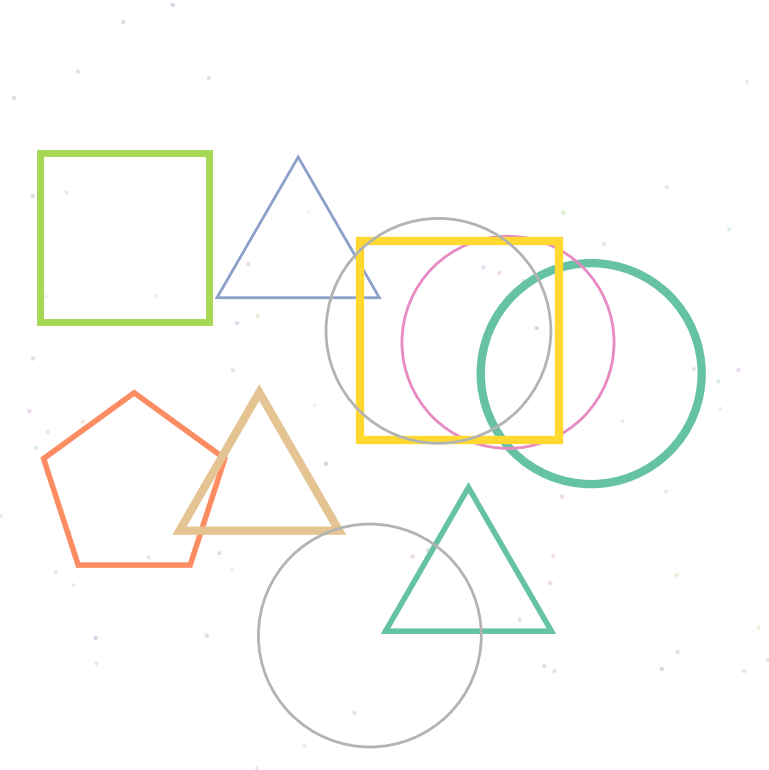[{"shape": "circle", "thickness": 3, "radius": 0.72, "center": [0.768, 0.515]}, {"shape": "triangle", "thickness": 2, "radius": 0.62, "center": [0.608, 0.242]}, {"shape": "pentagon", "thickness": 2, "radius": 0.62, "center": [0.174, 0.366]}, {"shape": "triangle", "thickness": 1, "radius": 0.61, "center": [0.387, 0.674]}, {"shape": "circle", "thickness": 1, "radius": 0.69, "center": [0.66, 0.555]}, {"shape": "square", "thickness": 2.5, "radius": 0.55, "center": [0.162, 0.691]}, {"shape": "square", "thickness": 3, "radius": 0.65, "center": [0.596, 0.558]}, {"shape": "triangle", "thickness": 3, "radius": 0.6, "center": [0.337, 0.371]}, {"shape": "circle", "thickness": 1, "radius": 0.73, "center": [0.569, 0.57]}, {"shape": "circle", "thickness": 1, "radius": 0.72, "center": [0.48, 0.175]}]